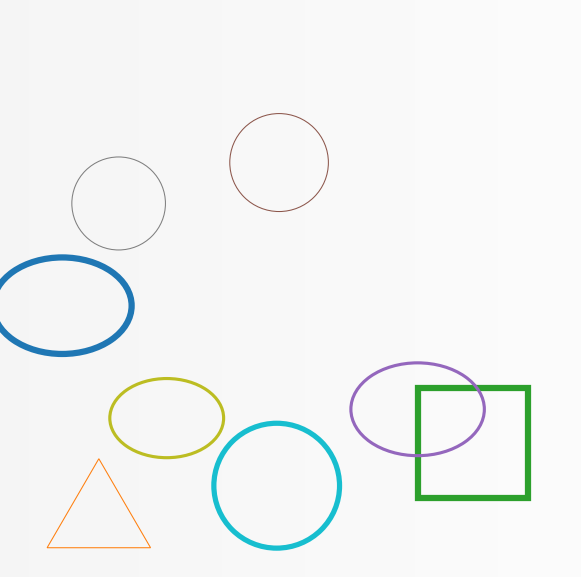[{"shape": "oval", "thickness": 3, "radius": 0.6, "center": [0.107, 0.47]}, {"shape": "triangle", "thickness": 0.5, "radius": 0.51, "center": [0.17, 0.102]}, {"shape": "square", "thickness": 3, "radius": 0.48, "center": [0.814, 0.233]}, {"shape": "oval", "thickness": 1.5, "radius": 0.57, "center": [0.718, 0.29]}, {"shape": "circle", "thickness": 0.5, "radius": 0.42, "center": [0.48, 0.718]}, {"shape": "circle", "thickness": 0.5, "radius": 0.4, "center": [0.204, 0.647]}, {"shape": "oval", "thickness": 1.5, "radius": 0.49, "center": [0.287, 0.275]}, {"shape": "circle", "thickness": 2.5, "radius": 0.54, "center": [0.476, 0.158]}]